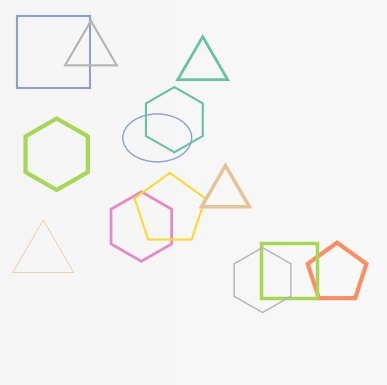[{"shape": "triangle", "thickness": 2, "radius": 0.37, "center": [0.523, 0.83]}, {"shape": "hexagon", "thickness": 1.5, "radius": 0.42, "center": [0.45, 0.689]}, {"shape": "pentagon", "thickness": 3, "radius": 0.4, "center": [0.87, 0.29]}, {"shape": "square", "thickness": 1.5, "radius": 0.47, "center": [0.138, 0.864]}, {"shape": "oval", "thickness": 1, "radius": 0.44, "center": [0.406, 0.642]}, {"shape": "hexagon", "thickness": 2, "radius": 0.45, "center": [0.365, 0.412]}, {"shape": "hexagon", "thickness": 3, "radius": 0.46, "center": [0.146, 0.599]}, {"shape": "square", "thickness": 2.5, "radius": 0.36, "center": [0.747, 0.297]}, {"shape": "pentagon", "thickness": 1.5, "radius": 0.48, "center": [0.439, 0.455]}, {"shape": "triangle", "thickness": 0.5, "radius": 0.45, "center": [0.112, 0.337]}, {"shape": "triangle", "thickness": 2.5, "radius": 0.36, "center": [0.582, 0.499]}, {"shape": "triangle", "thickness": 1.5, "radius": 0.39, "center": [0.235, 0.869]}, {"shape": "hexagon", "thickness": 1, "radius": 0.42, "center": [0.678, 0.273]}]